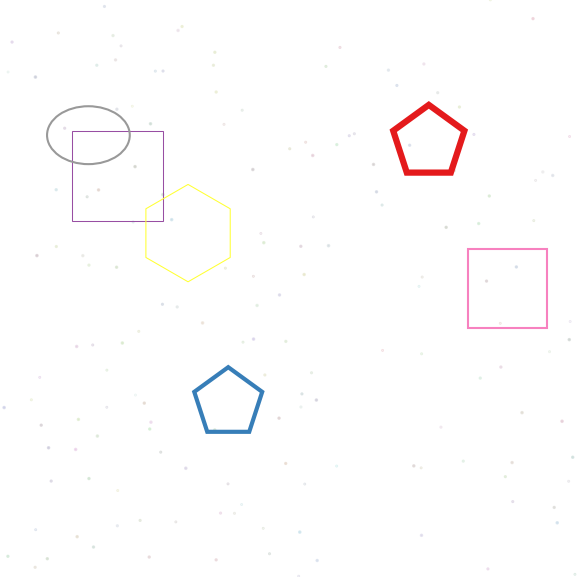[{"shape": "pentagon", "thickness": 3, "radius": 0.32, "center": [0.743, 0.753]}, {"shape": "pentagon", "thickness": 2, "radius": 0.31, "center": [0.395, 0.301]}, {"shape": "square", "thickness": 0.5, "radius": 0.39, "center": [0.204, 0.694]}, {"shape": "hexagon", "thickness": 0.5, "radius": 0.42, "center": [0.326, 0.595]}, {"shape": "square", "thickness": 1, "radius": 0.34, "center": [0.879, 0.5]}, {"shape": "oval", "thickness": 1, "radius": 0.36, "center": [0.153, 0.765]}]